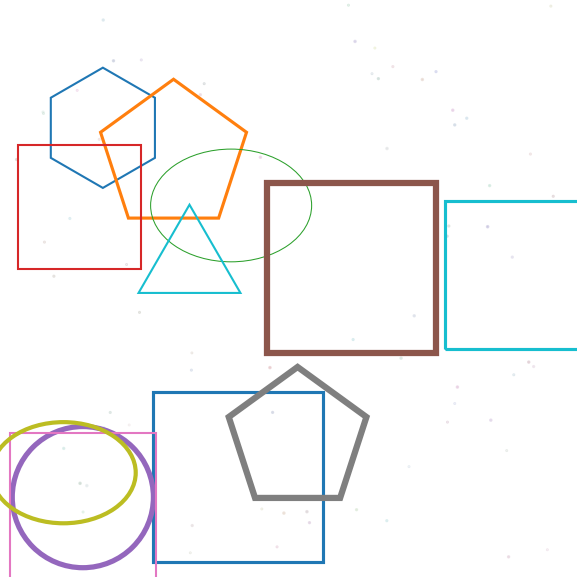[{"shape": "hexagon", "thickness": 1, "radius": 0.52, "center": [0.178, 0.778]}, {"shape": "square", "thickness": 1.5, "radius": 0.74, "center": [0.412, 0.173]}, {"shape": "pentagon", "thickness": 1.5, "radius": 0.66, "center": [0.3, 0.729]}, {"shape": "oval", "thickness": 0.5, "radius": 0.7, "center": [0.4, 0.643]}, {"shape": "square", "thickness": 1, "radius": 0.53, "center": [0.137, 0.641]}, {"shape": "circle", "thickness": 2.5, "radius": 0.61, "center": [0.143, 0.138]}, {"shape": "square", "thickness": 3, "radius": 0.73, "center": [0.608, 0.535]}, {"shape": "square", "thickness": 1, "radius": 0.63, "center": [0.144, 0.124]}, {"shape": "pentagon", "thickness": 3, "radius": 0.63, "center": [0.515, 0.238]}, {"shape": "oval", "thickness": 2, "radius": 0.63, "center": [0.11, 0.181]}, {"shape": "triangle", "thickness": 1, "radius": 0.51, "center": [0.328, 0.543]}, {"shape": "square", "thickness": 1.5, "radius": 0.64, "center": [0.898, 0.523]}]